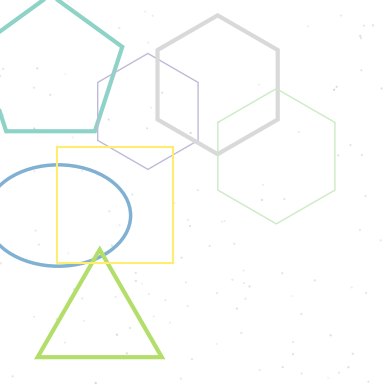[{"shape": "pentagon", "thickness": 3, "radius": 0.98, "center": [0.131, 0.818]}, {"shape": "hexagon", "thickness": 1, "radius": 0.75, "center": [0.384, 0.711]}, {"shape": "oval", "thickness": 2.5, "radius": 0.94, "center": [0.151, 0.44]}, {"shape": "triangle", "thickness": 3, "radius": 0.93, "center": [0.259, 0.165]}, {"shape": "hexagon", "thickness": 3, "radius": 0.9, "center": [0.565, 0.78]}, {"shape": "hexagon", "thickness": 1, "radius": 0.88, "center": [0.718, 0.594]}, {"shape": "square", "thickness": 1.5, "radius": 0.75, "center": [0.298, 0.469]}]